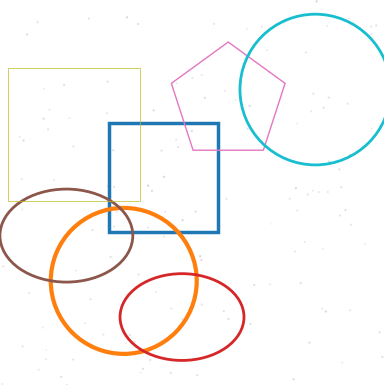[{"shape": "square", "thickness": 2.5, "radius": 0.7, "center": [0.424, 0.54]}, {"shape": "circle", "thickness": 3, "radius": 0.95, "center": [0.321, 0.27]}, {"shape": "oval", "thickness": 2, "radius": 0.8, "center": [0.473, 0.176]}, {"shape": "oval", "thickness": 2, "radius": 0.86, "center": [0.172, 0.388]}, {"shape": "pentagon", "thickness": 1, "radius": 0.78, "center": [0.593, 0.735]}, {"shape": "square", "thickness": 0.5, "radius": 0.86, "center": [0.192, 0.651]}, {"shape": "circle", "thickness": 2, "radius": 0.98, "center": [0.819, 0.767]}]